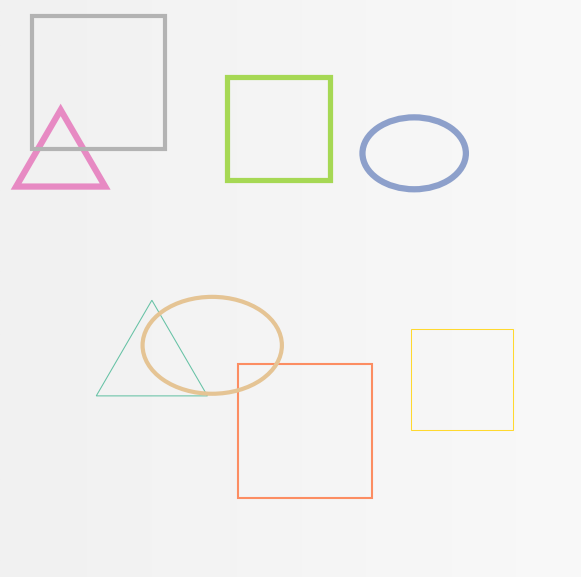[{"shape": "triangle", "thickness": 0.5, "radius": 0.55, "center": [0.261, 0.369]}, {"shape": "square", "thickness": 1, "radius": 0.58, "center": [0.525, 0.252]}, {"shape": "oval", "thickness": 3, "radius": 0.44, "center": [0.713, 0.734]}, {"shape": "triangle", "thickness": 3, "radius": 0.44, "center": [0.104, 0.72]}, {"shape": "square", "thickness": 2.5, "radius": 0.44, "center": [0.479, 0.777]}, {"shape": "square", "thickness": 0.5, "radius": 0.44, "center": [0.795, 0.342]}, {"shape": "oval", "thickness": 2, "radius": 0.6, "center": [0.365, 0.401]}, {"shape": "square", "thickness": 2, "radius": 0.57, "center": [0.17, 0.856]}]